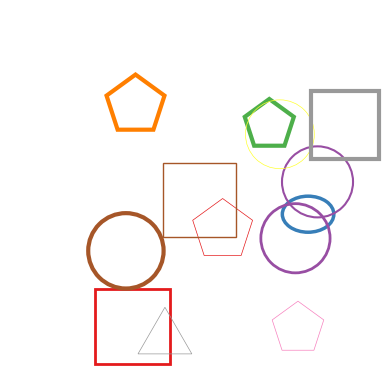[{"shape": "square", "thickness": 2, "radius": 0.48, "center": [0.344, 0.152]}, {"shape": "pentagon", "thickness": 0.5, "radius": 0.41, "center": [0.578, 0.403]}, {"shape": "oval", "thickness": 2.5, "radius": 0.33, "center": [0.8, 0.444]}, {"shape": "pentagon", "thickness": 3, "radius": 0.34, "center": [0.699, 0.676]}, {"shape": "circle", "thickness": 2, "radius": 0.45, "center": [0.767, 0.381]}, {"shape": "circle", "thickness": 1.5, "radius": 0.46, "center": [0.825, 0.528]}, {"shape": "pentagon", "thickness": 3, "radius": 0.4, "center": [0.352, 0.727]}, {"shape": "circle", "thickness": 0.5, "radius": 0.45, "center": [0.727, 0.651]}, {"shape": "square", "thickness": 1, "radius": 0.48, "center": [0.518, 0.48]}, {"shape": "circle", "thickness": 3, "radius": 0.49, "center": [0.327, 0.349]}, {"shape": "pentagon", "thickness": 0.5, "radius": 0.35, "center": [0.774, 0.147]}, {"shape": "square", "thickness": 3, "radius": 0.44, "center": [0.896, 0.674]}, {"shape": "triangle", "thickness": 0.5, "radius": 0.4, "center": [0.428, 0.121]}]